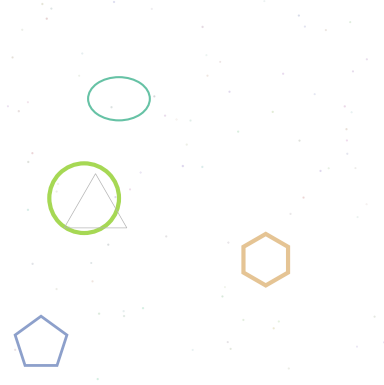[{"shape": "oval", "thickness": 1.5, "radius": 0.4, "center": [0.309, 0.743]}, {"shape": "pentagon", "thickness": 2, "radius": 0.35, "center": [0.107, 0.108]}, {"shape": "circle", "thickness": 3, "radius": 0.45, "center": [0.219, 0.485]}, {"shape": "hexagon", "thickness": 3, "radius": 0.33, "center": [0.69, 0.325]}, {"shape": "triangle", "thickness": 0.5, "radius": 0.47, "center": [0.248, 0.455]}]